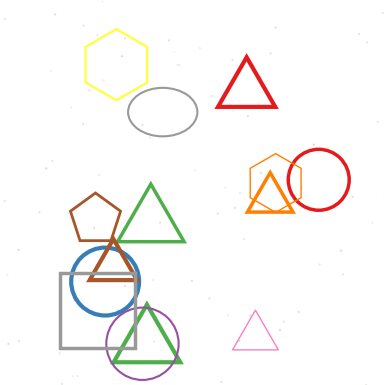[{"shape": "triangle", "thickness": 3, "radius": 0.43, "center": [0.641, 0.765]}, {"shape": "circle", "thickness": 2.5, "radius": 0.4, "center": [0.828, 0.533]}, {"shape": "circle", "thickness": 3, "radius": 0.44, "center": [0.273, 0.269]}, {"shape": "triangle", "thickness": 2.5, "radius": 0.5, "center": [0.392, 0.422]}, {"shape": "triangle", "thickness": 3, "radius": 0.5, "center": [0.382, 0.109]}, {"shape": "circle", "thickness": 1.5, "radius": 0.47, "center": [0.37, 0.107]}, {"shape": "triangle", "thickness": 2.5, "radius": 0.34, "center": [0.702, 0.483]}, {"shape": "hexagon", "thickness": 1, "radius": 0.38, "center": [0.716, 0.525]}, {"shape": "hexagon", "thickness": 1.5, "radius": 0.46, "center": [0.302, 0.832]}, {"shape": "triangle", "thickness": 3, "radius": 0.36, "center": [0.295, 0.308]}, {"shape": "pentagon", "thickness": 2, "radius": 0.34, "center": [0.248, 0.43]}, {"shape": "triangle", "thickness": 1, "radius": 0.34, "center": [0.663, 0.126]}, {"shape": "square", "thickness": 2.5, "radius": 0.49, "center": [0.254, 0.194]}, {"shape": "oval", "thickness": 1.5, "radius": 0.45, "center": [0.423, 0.709]}]